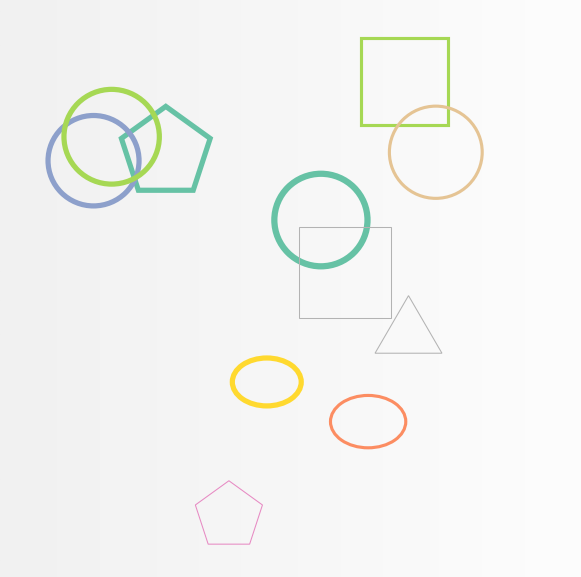[{"shape": "circle", "thickness": 3, "radius": 0.4, "center": [0.552, 0.618]}, {"shape": "pentagon", "thickness": 2.5, "radius": 0.4, "center": [0.285, 0.735]}, {"shape": "oval", "thickness": 1.5, "radius": 0.32, "center": [0.633, 0.269]}, {"shape": "circle", "thickness": 2.5, "radius": 0.39, "center": [0.161, 0.721]}, {"shape": "pentagon", "thickness": 0.5, "radius": 0.3, "center": [0.394, 0.106]}, {"shape": "circle", "thickness": 2.5, "radius": 0.41, "center": [0.192, 0.762]}, {"shape": "square", "thickness": 1.5, "radius": 0.38, "center": [0.696, 0.857]}, {"shape": "oval", "thickness": 2.5, "radius": 0.3, "center": [0.459, 0.338]}, {"shape": "circle", "thickness": 1.5, "radius": 0.4, "center": [0.75, 0.736]}, {"shape": "square", "thickness": 0.5, "radius": 0.4, "center": [0.594, 0.527]}, {"shape": "triangle", "thickness": 0.5, "radius": 0.33, "center": [0.703, 0.421]}]